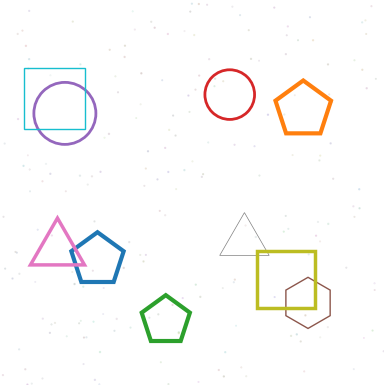[{"shape": "pentagon", "thickness": 3, "radius": 0.36, "center": [0.253, 0.325]}, {"shape": "pentagon", "thickness": 3, "radius": 0.38, "center": [0.788, 0.715]}, {"shape": "pentagon", "thickness": 3, "radius": 0.33, "center": [0.431, 0.168]}, {"shape": "circle", "thickness": 2, "radius": 0.32, "center": [0.597, 0.754]}, {"shape": "circle", "thickness": 2, "radius": 0.4, "center": [0.169, 0.705]}, {"shape": "hexagon", "thickness": 1, "radius": 0.33, "center": [0.8, 0.213]}, {"shape": "triangle", "thickness": 2.5, "radius": 0.41, "center": [0.149, 0.352]}, {"shape": "triangle", "thickness": 0.5, "radius": 0.37, "center": [0.635, 0.374]}, {"shape": "square", "thickness": 2.5, "radius": 0.37, "center": [0.743, 0.275]}, {"shape": "square", "thickness": 1, "radius": 0.4, "center": [0.142, 0.743]}]